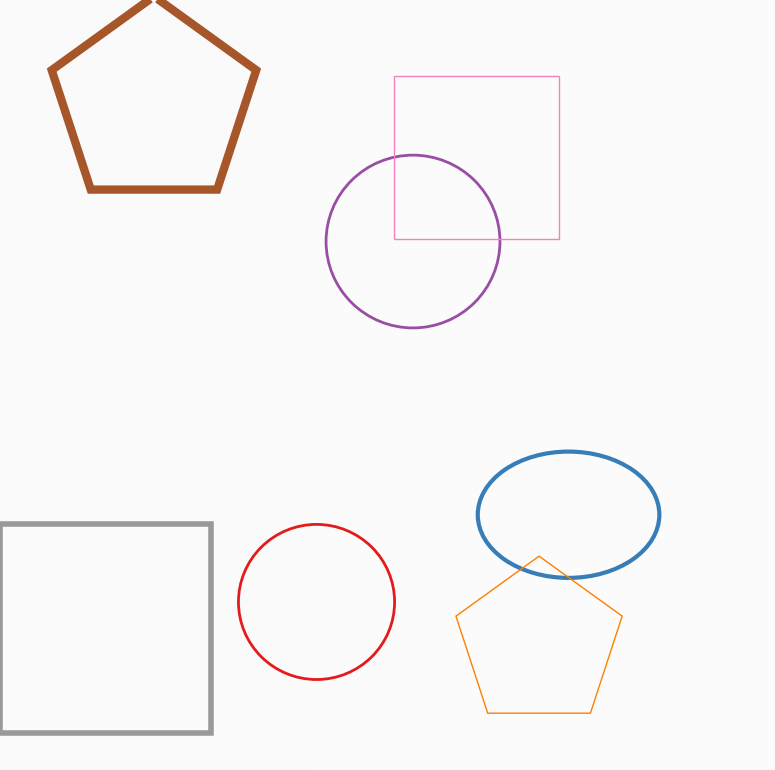[{"shape": "circle", "thickness": 1, "radius": 0.5, "center": [0.408, 0.218]}, {"shape": "oval", "thickness": 1.5, "radius": 0.59, "center": [0.734, 0.332]}, {"shape": "circle", "thickness": 1, "radius": 0.56, "center": [0.533, 0.686]}, {"shape": "pentagon", "thickness": 0.5, "radius": 0.56, "center": [0.696, 0.165]}, {"shape": "pentagon", "thickness": 3, "radius": 0.69, "center": [0.199, 0.866]}, {"shape": "square", "thickness": 0.5, "radius": 0.53, "center": [0.615, 0.796]}, {"shape": "square", "thickness": 2, "radius": 0.68, "center": [0.136, 0.184]}]